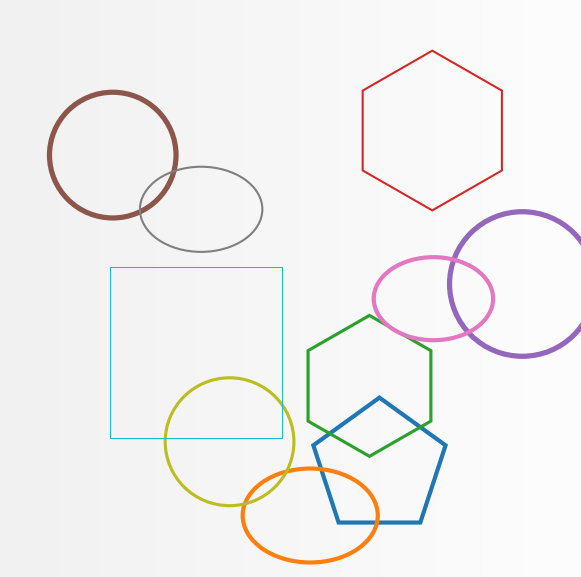[{"shape": "pentagon", "thickness": 2, "radius": 0.6, "center": [0.653, 0.191]}, {"shape": "oval", "thickness": 2, "radius": 0.58, "center": [0.534, 0.106]}, {"shape": "hexagon", "thickness": 1.5, "radius": 0.61, "center": [0.636, 0.331]}, {"shape": "hexagon", "thickness": 1, "radius": 0.69, "center": [0.744, 0.773]}, {"shape": "circle", "thickness": 2.5, "radius": 0.63, "center": [0.899, 0.507]}, {"shape": "circle", "thickness": 2.5, "radius": 0.54, "center": [0.194, 0.731]}, {"shape": "oval", "thickness": 2, "radius": 0.51, "center": [0.746, 0.482]}, {"shape": "oval", "thickness": 1, "radius": 0.53, "center": [0.346, 0.637]}, {"shape": "circle", "thickness": 1.5, "radius": 0.55, "center": [0.395, 0.234]}, {"shape": "square", "thickness": 0.5, "radius": 0.74, "center": [0.337, 0.389]}]